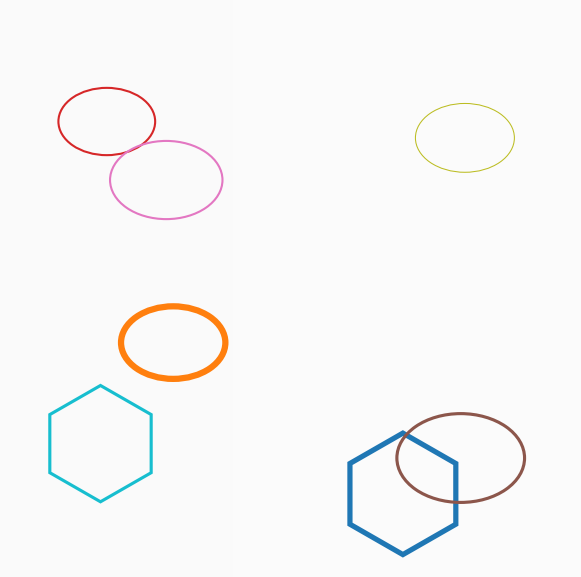[{"shape": "hexagon", "thickness": 2.5, "radius": 0.53, "center": [0.693, 0.144]}, {"shape": "oval", "thickness": 3, "radius": 0.45, "center": [0.298, 0.406]}, {"shape": "oval", "thickness": 1, "radius": 0.42, "center": [0.184, 0.789]}, {"shape": "oval", "thickness": 1.5, "radius": 0.55, "center": [0.793, 0.206]}, {"shape": "oval", "thickness": 1, "radius": 0.48, "center": [0.286, 0.687]}, {"shape": "oval", "thickness": 0.5, "radius": 0.43, "center": [0.8, 0.76]}, {"shape": "hexagon", "thickness": 1.5, "radius": 0.5, "center": [0.173, 0.231]}]